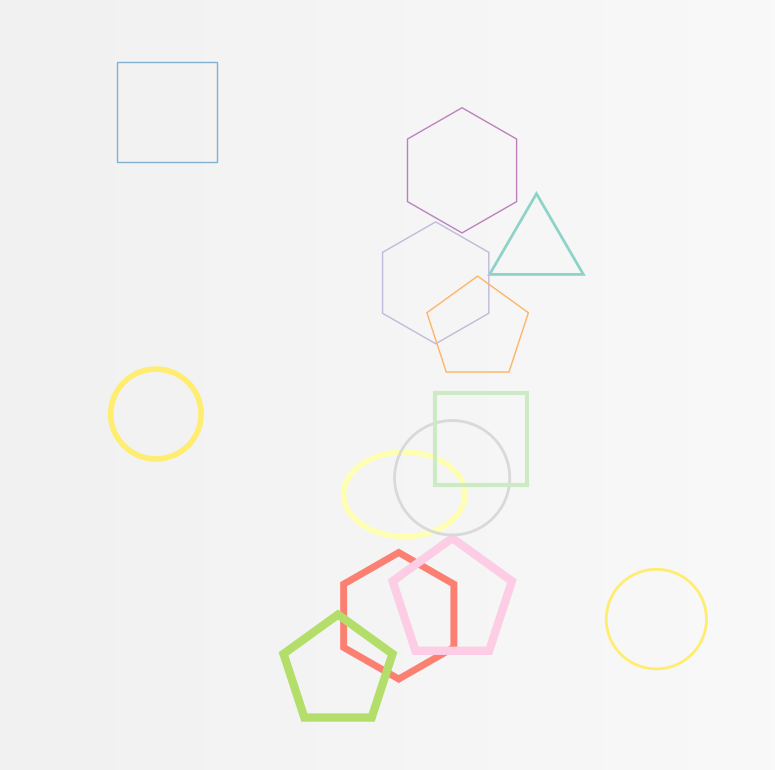[{"shape": "triangle", "thickness": 1, "radius": 0.35, "center": [0.692, 0.679]}, {"shape": "oval", "thickness": 2, "radius": 0.39, "center": [0.522, 0.358]}, {"shape": "hexagon", "thickness": 0.5, "radius": 0.4, "center": [0.562, 0.633]}, {"shape": "hexagon", "thickness": 2.5, "radius": 0.41, "center": [0.515, 0.2]}, {"shape": "square", "thickness": 0.5, "radius": 0.32, "center": [0.216, 0.855]}, {"shape": "pentagon", "thickness": 0.5, "radius": 0.34, "center": [0.616, 0.573]}, {"shape": "pentagon", "thickness": 3, "radius": 0.37, "center": [0.436, 0.128]}, {"shape": "pentagon", "thickness": 3, "radius": 0.4, "center": [0.584, 0.22]}, {"shape": "circle", "thickness": 1, "radius": 0.37, "center": [0.583, 0.38]}, {"shape": "hexagon", "thickness": 0.5, "radius": 0.41, "center": [0.596, 0.779]}, {"shape": "square", "thickness": 1.5, "radius": 0.3, "center": [0.62, 0.43]}, {"shape": "circle", "thickness": 1, "radius": 0.32, "center": [0.847, 0.196]}, {"shape": "circle", "thickness": 2, "radius": 0.29, "center": [0.201, 0.462]}]